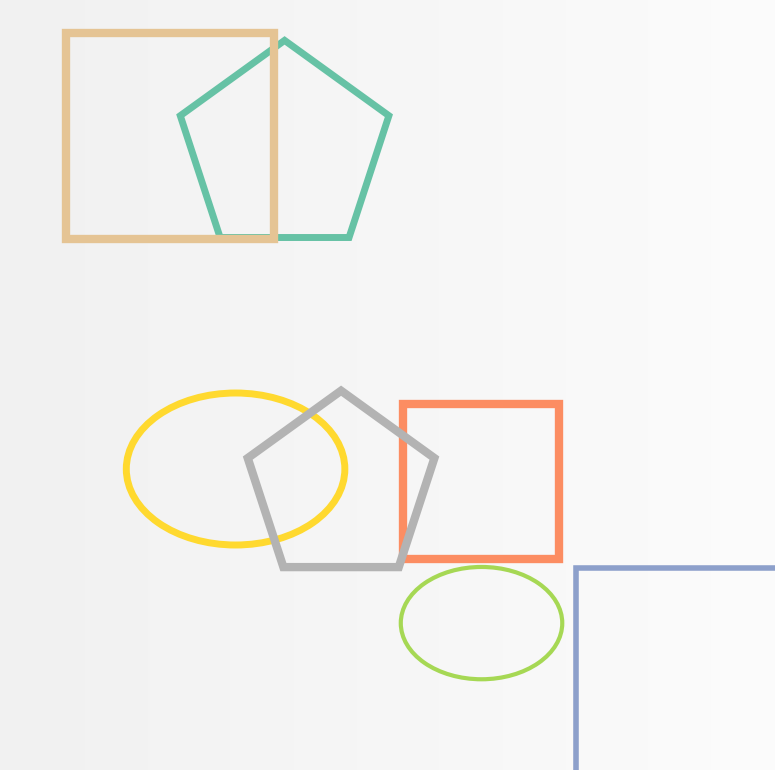[{"shape": "pentagon", "thickness": 2.5, "radius": 0.71, "center": [0.367, 0.806]}, {"shape": "square", "thickness": 3, "radius": 0.5, "center": [0.62, 0.375]}, {"shape": "square", "thickness": 2, "radius": 0.68, "center": [0.879, 0.127]}, {"shape": "oval", "thickness": 1.5, "radius": 0.52, "center": [0.621, 0.191]}, {"shape": "oval", "thickness": 2.5, "radius": 0.7, "center": [0.304, 0.391]}, {"shape": "square", "thickness": 3, "radius": 0.67, "center": [0.219, 0.823]}, {"shape": "pentagon", "thickness": 3, "radius": 0.63, "center": [0.44, 0.366]}]